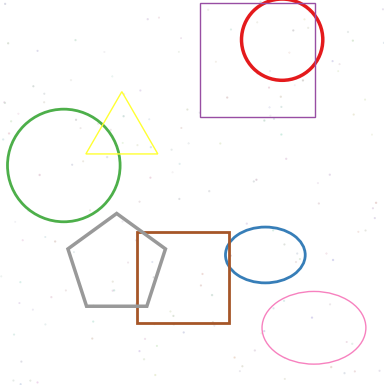[{"shape": "circle", "thickness": 2.5, "radius": 0.53, "center": [0.733, 0.897]}, {"shape": "oval", "thickness": 2, "radius": 0.52, "center": [0.689, 0.338]}, {"shape": "circle", "thickness": 2, "radius": 0.73, "center": [0.166, 0.57]}, {"shape": "square", "thickness": 1, "radius": 0.74, "center": [0.669, 0.845]}, {"shape": "triangle", "thickness": 1, "radius": 0.54, "center": [0.316, 0.654]}, {"shape": "square", "thickness": 2, "radius": 0.59, "center": [0.475, 0.279]}, {"shape": "oval", "thickness": 1, "radius": 0.67, "center": [0.815, 0.149]}, {"shape": "pentagon", "thickness": 2.5, "radius": 0.67, "center": [0.303, 0.312]}]